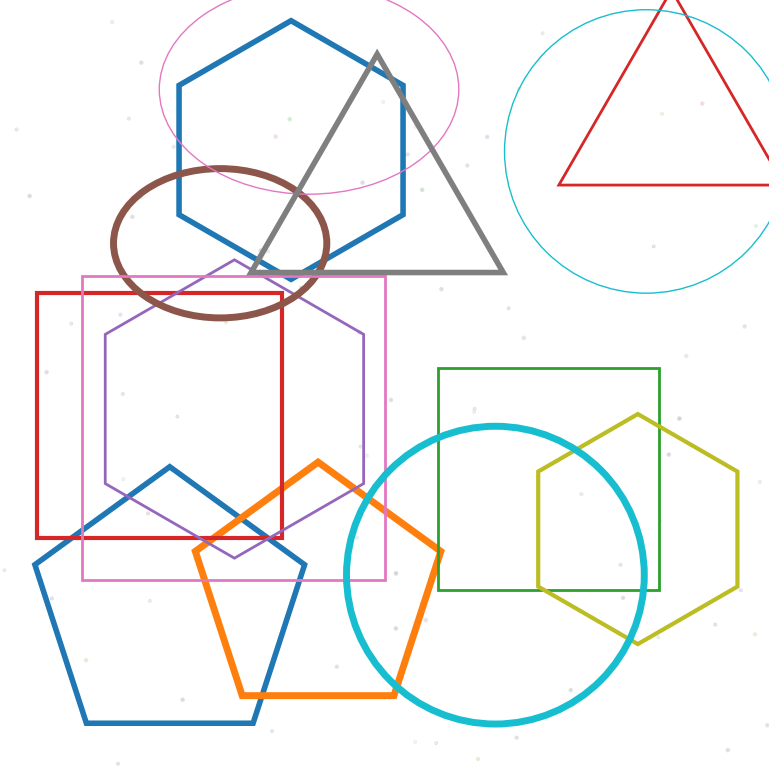[{"shape": "pentagon", "thickness": 2, "radius": 0.92, "center": [0.22, 0.21]}, {"shape": "hexagon", "thickness": 2, "radius": 0.84, "center": [0.378, 0.805]}, {"shape": "pentagon", "thickness": 2.5, "radius": 0.84, "center": [0.413, 0.232]}, {"shape": "square", "thickness": 1, "radius": 0.72, "center": [0.713, 0.378]}, {"shape": "triangle", "thickness": 1, "radius": 0.84, "center": [0.872, 0.844]}, {"shape": "square", "thickness": 1.5, "radius": 0.79, "center": [0.208, 0.461]}, {"shape": "hexagon", "thickness": 1, "radius": 0.97, "center": [0.304, 0.469]}, {"shape": "oval", "thickness": 2.5, "radius": 0.69, "center": [0.286, 0.684]}, {"shape": "oval", "thickness": 0.5, "radius": 0.97, "center": [0.401, 0.884]}, {"shape": "square", "thickness": 1, "radius": 0.99, "center": [0.303, 0.444]}, {"shape": "triangle", "thickness": 2, "radius": 0.95, "center": [0.49, 0.741]}, {"shape": "hexagon", "thickness": 1.5, "radius": 0.75, "center": [0.828, 0.313]}, {"shape": "circle", "thickness": 0.5, "radius": 0.92, "center": [0.839, 0.803]}, {"shape": "circle", "thickness": 2.5, "radius": 0.97, "center": [0.643, 0.253]}]